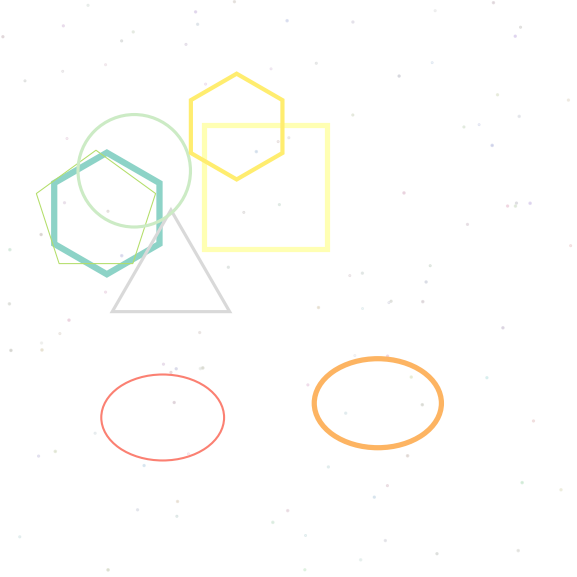[{"shape": "hexagon", "thickness": 3, "radius": 0.53, "center": [0.185, 0.629]}, {"shape": "square", "thickness": 2.5, "radius": 0.53, "center": [0.459, 0.675]}, {"shape": "oval", "thickness": 1, "radius": 0.53, "center": [0.282, 0.276]}, {"shape": "oval", "thickness": 2.5, "radius": 0.55, "center": [0.654, 0.301]}, {"shape": "pentagon", "thickness": 0.5, "radius": 0.54, "center": [0.166, 0.63]}, {"shape": "triangle", "thickness": 1.5, "radius": 0.59, "center": [0.296, 0.518]}, {"shape": "circle", "thickness": 1.5, "radius": 0.49, "center": [0.232, 0.703]}, {"shape": "hexagon", "thickness": 2, "radius": 0.46, "center": [0.41, 0.78]}]